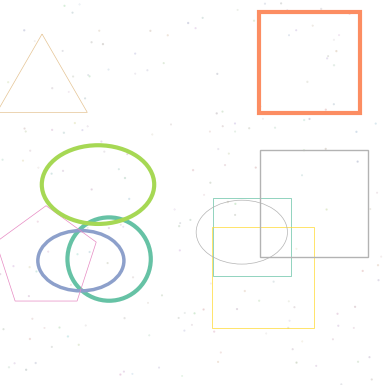[{"shape": "square", "thickness": 0.5, "radius": 0.51, "center": [0.656, 0.385]}, {"shape": "circle", "thickness": 3, "radius": 0.54, "center": [0.283, 0.327]}, {"shape": "square", "thickness": 3, "radius": 0.66, "center": [0.803, 0.838]}, {"shape": "oval", "thickness": 2.5, "radius": 0.56, "center": [0.21, 0.323]}, {"shape": "pentagon", "thickness": 0.5, "radius": 0.68, "center": [0.12, 0.329]}, {"shape": "oval", "thickness": 3, "radius": 0.73, "center": [0.255, 0.521]}, {"shape": "square", "thickness": 0.5, "radius": 0.66, "center": [0.683, 0.279]}, {"shape": "triangle", "thickness": 0.5, "radius": 0.68, "center": [0.109, 0.776]}, {"shape": "oval", "thickness": 0.5, "radius": 0.59, "center": [0.628, 0.397]}, {"shape": "square", "thickness": 1, "radius": 0.7, "center": [0.816, 0.472]}]